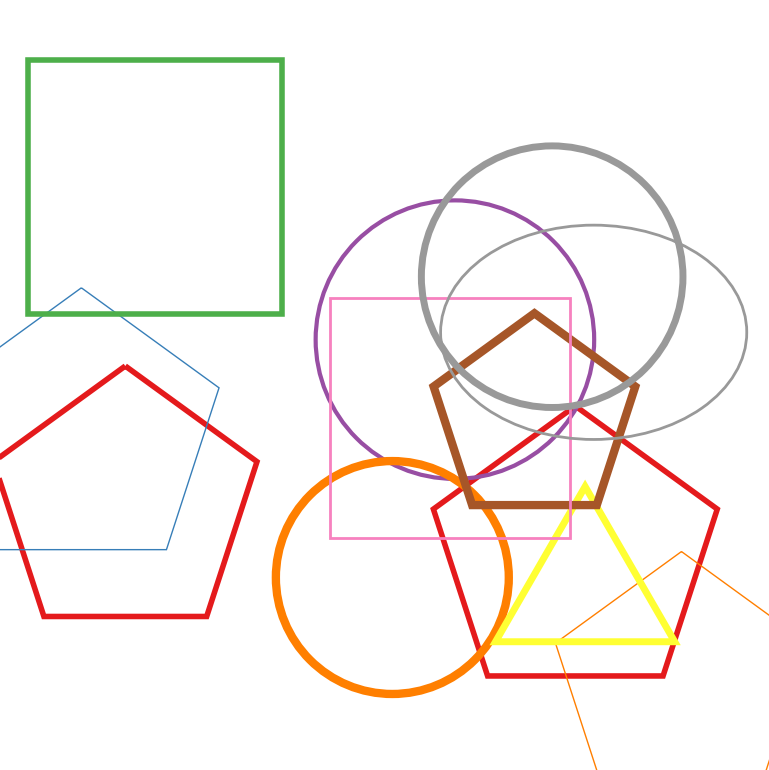[{"shape": "pentagon", "thickness": 2, "radius": 0.9, "center": [0.163, 0.345]}, {"shape": "pentagon", "thickness": 2, "radius": 0.97, "center": [0.747, 0.279]}, {"shape": "pentagon", "thickness": 0.5, "radius": 0.94, "center": [0.106, 0.438]}, {"shape": "square", "thickness": 2, "radius": 0.83, "center": [0.201, 0.758]}, {"shape": "circle", "thickness": 1.5, "radius": 0.9, "center": [0.591, 0.559]}, {"shape": "pentagon", "thickness": 0.5, "radius": 0.86, "center": [0.885, 0.112]}, {"shape": "circle", "thickness": 3, "radius": 0.76, "center": [0.51, 0.25]}, {"shape": "triangle", "thickness": 2.5, "radius": 0.67, "center": [0.76, 0.234]}, {"shape": "pentagon", "thickness": 3, "radius": 0.69, "center": [0.694, 0.455]}, {"shape": "square", "thickness": 1, "radius": 0.78, "center": [0.584, 0.457]}, {"shape": "oval", "thickness": 1, "radius": 0.99, "center": [0.771, 0.568]}, {"shape": "circle", "thickness": 2.5, "radius": 0.85, "center": [0.717, 0.641]}]